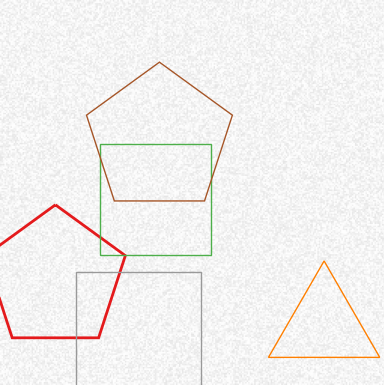[{"shape": "pentagon", "thickness": 2, "radius": 0.95, "center": [0.144, 0.277]}, {"shape": "square", "thickness": 1, "radius": 0.72, "center": [0.403, 0.481]}, {"shape": "triangle", "thickness": 1, "radius": 0.83, "center": [0.842, 0.155]}, {"shape": "pentagon", "thickness": 1, "radius": 1.0, "center": [0.414, 0.639]}, {"shape": "square", "thickness": 1, "radius": 0.81, "center": [0.359, 0.131]}]